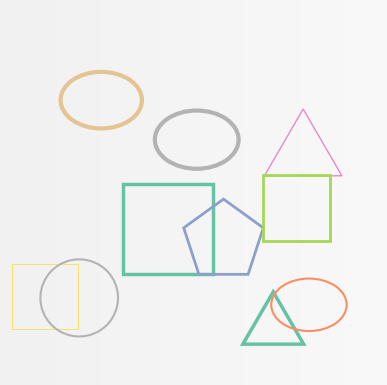[{"shape": "triangle", "thickness": 2.5, "radius": 0.45, "center": [0.705, 0.151]}, {"shape": "square", "thickness": 2.5, "radius": 0.58, "center": [0.434, 0.404]}, {"shape": "oval", "thickness": 1.5, "radius": 0.49, "center": [0.797, 0.208]}, {"shape": "pentagon", "thickness": 2, "radius": 0.54, "center": [0.577, 0.375]}, {"shape": "triangle", "thickness": 1, "radius": 0.58, "center": [0.782, 0.601]}, {"shape": "square", "thickness": 2, "radius": 0.43, "center": [0.765, 0.459]}, {"shape": "square", "thickness": 0.5, "radius": 0.43, "center": [0.115, 0.23]}, {"shape": "oval", "thickness": 3, "radius": 0.53, "center": [0.261, 0.74]}, {"shape": "oval", "thickness": 3, "radius": 0.54, "center": [0.508, 0.637]}, {"shape": "circle", "thickness": 1.5, "radius": 0.5, "center": [0.204, 0.226]}]